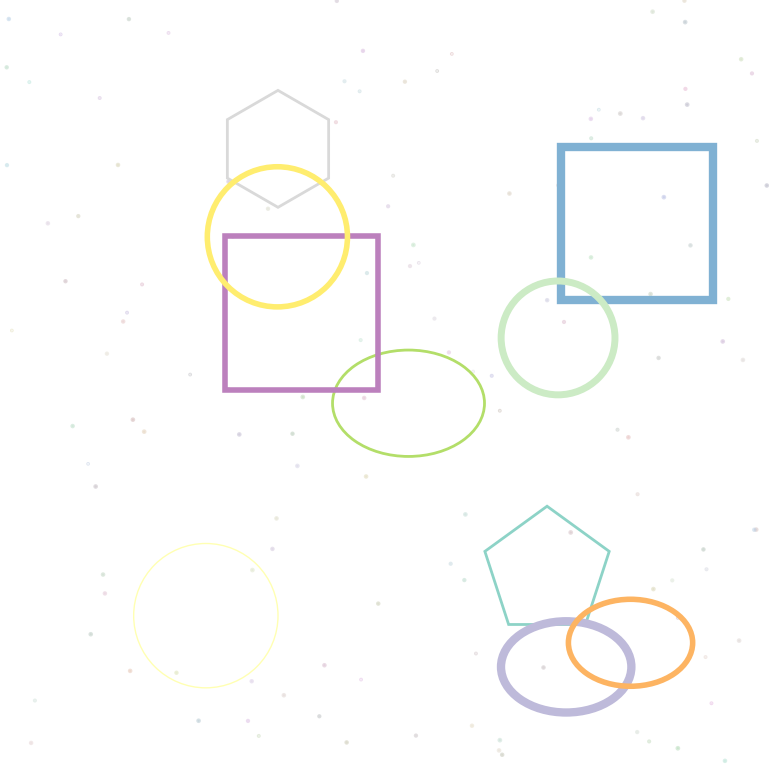[{"shape": "pentagon", "thickness": 1, "radius": 0.42, "center": [0.71, 0.258]}, {"shape": "circle", "thickness": 0.5, "radius": 0.47, "center": [0.267, 0.2]}, {"shape": "oval", "thickness": 3, "radius": 0.42, "center": [0.735, 0.134]}, {"shape": "square", "thickness": 3, "radius": 0.5, "center": [0.828, 0.71]}, {"shape": "oval", "thickness": 2, "radius": 0.4, "center": [0.819, 0.165]}, {"shape": "oval", "thickness": 1, "radius": 0.49, "center": [0.531, 0.476]}, {"shape": "hexagon", "thickness": 1, "radius": 0.38, "center": [0.361, 0.807]}, {"shape": "square", "thickness": 2, "radius": 0.5, "center": [0.392, 0.593]}, {"shape": "circle", "thickness": 2.5, "radius": 0.37, "center": [0.725, 0.561]}, {"shape": "circle", "thickness": 2, "radius": 0.46, "center": [0.36, 0.692]}]